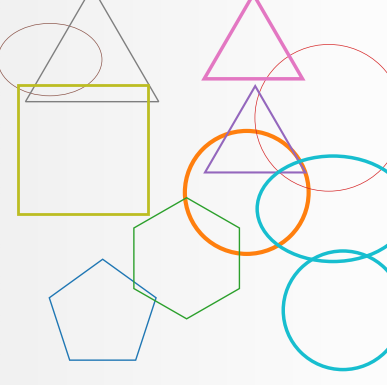[{"shape": "pentagon", "thickness": 1, "radius": 0.72, "center": [0.265, 0.182]}, {"shape": "circle", "thickness": 3, "radius": 0.8, "center": [0.637, 0.5]}, {"shape": "hexagon", "thickness": 1, "radius": 0.79, "center": [0.482, 0.329]}, {"shape": "circle", "thickness": 0.5, "radius": 0.95, "center": [0.848, 0.694]}, {"shape": "triangle", "thickness": 1.5, "radius": 0.75, "center": [0.659, 0.627]}, {"shape": "oval", "thickness": 0.5, "radius": 0.67, "center": [0.129, 0.845]}, {"shape": "triangle", "thickness": 2.5, "radius": 0.73, "center": [0.654, 0.869]}, {"shape": "triangle", "thickness": 1, "radius": 0.99, "center": [0.238, 0.835]}, {"shape": "square", "thickness": 2, "radius": 0.84, "center": [0.214, 0.612]}, {"shape": "circle", "thickness": 2.5, "radius": 0.77, "center": [0.885, 0.194]}, {"shape": "oval", "thickness": 2.5, "radius": 0.98, "center": [0.859, 0.458]}]